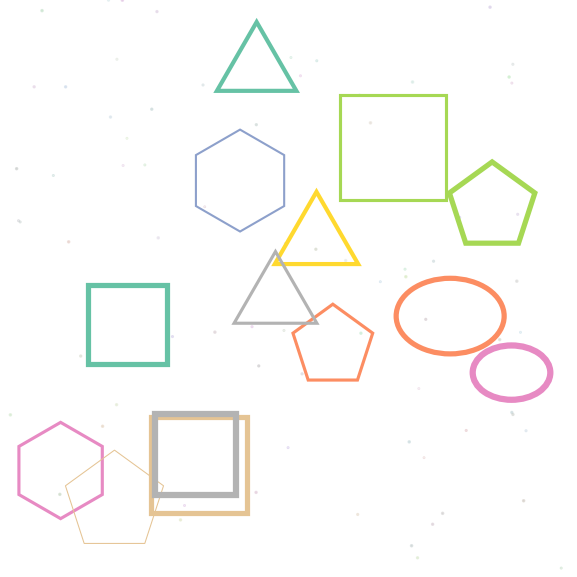[{"shape": "triangle", "thickness": 2, "radius": 0.4, "center": [0.444, 0.882]}, {"shape": "square", "thickness": 2.5, "radius": 0.34, "center": [0.22, 0.437]}, {"shape": "pentagon", "thickness": 1.5, "radius": 0.36, "center": [0.576, 0.4]}, {"shape": "oval", "thickness": 2.5, "radius": 0.47, "center": [0.779, 0.452]}, {"shape": "hexagon", "thickness": 1, "radius": 0.44, "center": [0.416, 0.686]}, {"shape": "hexagon", "thickness": 1.5, "radius": 0.42, "center": [0.105, 0.184]}, {"shape": "oval", "thickness": 3, "radius": 0.34, "center": [0.886, 0.354]}, {"shape": "pentagon", "thickness": 2.5, "radius": 0.39, "center": [0.852, 0.641]}, {"shape": "square", "thickness": 1.5, "radius": 0.46, "center": [0.68, 0.744]}, {"shape": "triangle", "thickness": 2, "radius": 0.42, "center": [0.548, 0.584]}, {"shape": "square", "thickness": 2.5, "radius": 0.42, "center": [0.345, 0.195]}, {"shape": "pentagon", "thickness": 0.5, "radius": 0.45, "center": [0.198, 0.13]}, {"shape": "square", "thickness": 3, "radius": 0.35, "center": [0.338, 0.212]}, {"shape": "triangle", "thickness": 1.5, "radius": 0.41, "center": [0.477, 0.481]}]